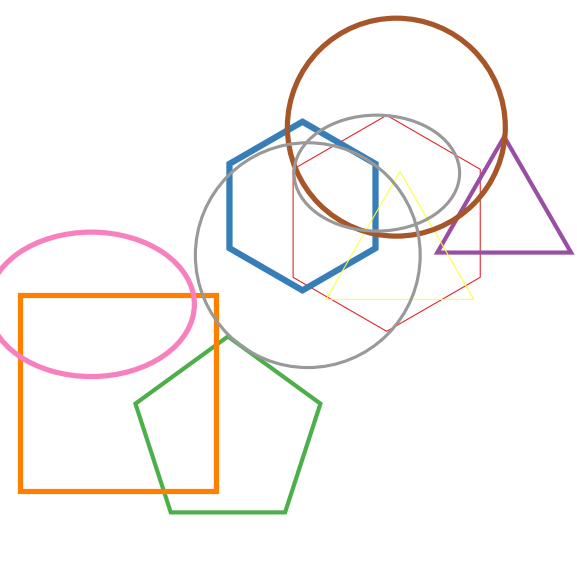[{"shape": "hexagon", "thickness": 0.5, "radius": 0.94, "center": [0.67, 0.612]}, {"shape": "hexagon", "thickness": 3, "radius": 0.73, "center": [0.524, 0.642]}, {"shape": "pentagon", "thickness": 2, "radius": 0.84, "center": [0.395, 0.248]}, {"shape": "triangle", "thickness": 2, "radius": 0.67, "center": [0.873, 0.629]}, {"shape": "square", "thickness": 2.5, "radius": 0.85, "center": [0.204, 0.319]}, {"shape": "triangle", "thickness": 0.5, "radius": 0.74, "center": [0.692, 0.555]}, {"shape": "circle", "thickness": 2.5, "radius": 0.94, "center": [0.686, 0.779]}, {"shape": "oval", "thickness": 2.5, "radius": 0.89, "center": [0.158, 0.472]}, {"shape": "circle", "thickness": 1.5, "radius": 0.97, "center": [0.533, 0.557]}, {"shape": "oval", "thickness": 1.5, "radius": 0.72, "center": [0.652, 0.699]}]